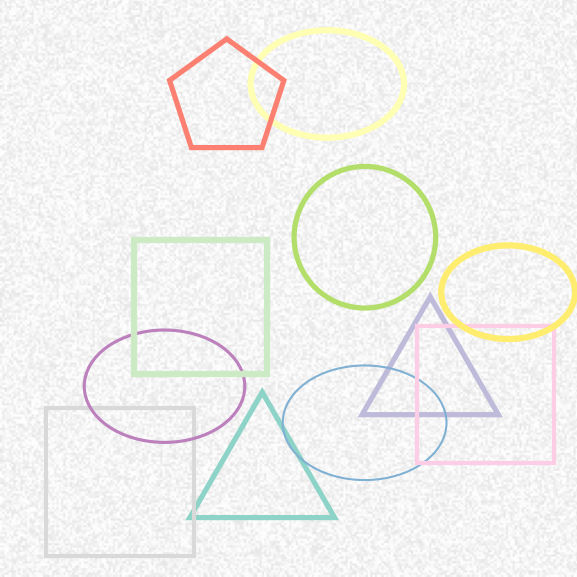[{"shape": "triangle", "thickness": 2.5, "radius": 0.72, "center": [0.454, 0.175]}, {"shape": "oval", "thickness": 3, "radius": 0.66, "center": [0.567, 0.854]}, {"shape": "triangle", "thickness": 2.5, "radius": 0.68, "center": [0.745, 0.349]}, {"shape": "pentagon", "thickness": 2.5, "radius": 0.52, "center": [0.393, 0.828]}, {"shape": "oval", "thickness": 1, "radius": 0.71, "center": [0.631, 0.267]}, {"shape": "circle", "thickness": 2.5, "radius": 0.61, "center": [0.632, 0.588]}, {"shape": "square", "thickness": 2, "radius": 0.59, "center": [0.841, 0.316]}, {"shape": "square", "thickness": 2, "radius": 0.64, "center": [0.208, 0.165]}, {"shape": "oval", "thickness": 1.5, "radius": 0.69, "center": [0.285, 0.33]}, {"shape": "square", "thickness": 3, "radius": 0.58, "center": [0.347, 0.467]}, {"shape": "oval", "thickness": 3, "radius": 0.58, "center": [0.88, 0.493]}]